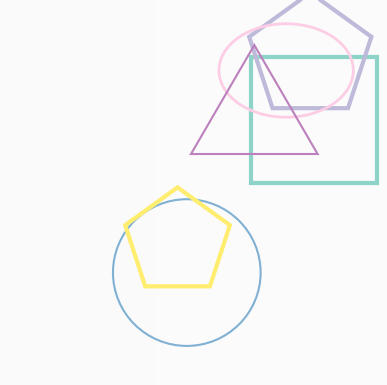[{"shape": "square", "thickness": 3, "radius": 0.81, "center": [0.811, 0.688]}, {"shape": "pentagon", "thickness": 3, "radius": 0.83, "center": [0.801, 0.853]}, {"shape": "circle", "thickness": 1.5, "radius": 0.95, "center": [0.482, 0.292]}, {"shape": "oval", "thickness": 2, "radius": 0.87, "center": [0.738, 0.817]}, {"shape": "triangle", "thickness": 1.5, "radius": 0.94, "center": [0.656, 0.694]}, {"shape": "pentagon", "thickness": 3, "radius": 0.71, "center": [0.458, 0.371]}]